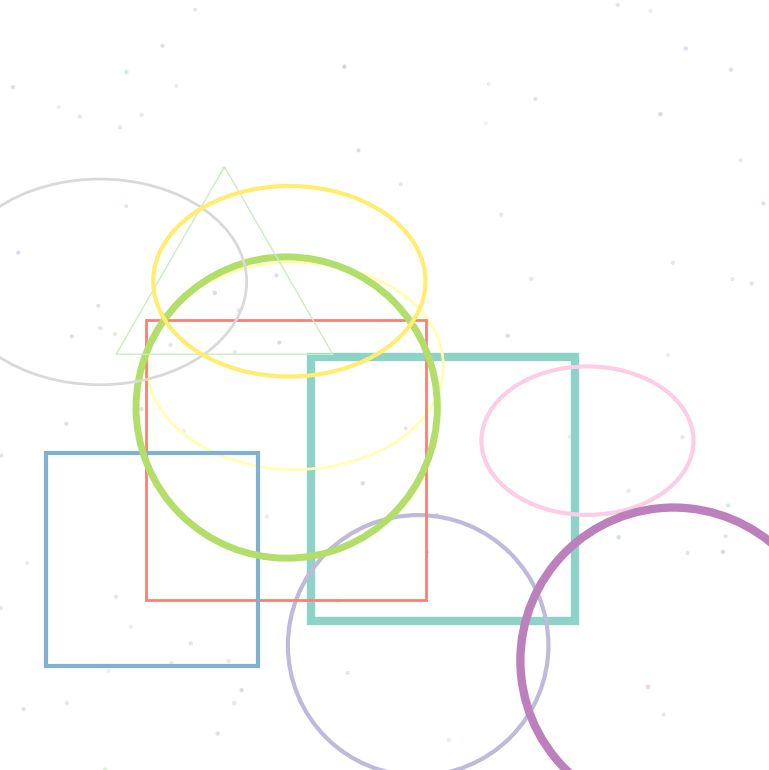[{"shape": "square", "thickness": 3, "radius": 0.86, "center": [0.575, 0.365]}, {"shape": "oval", "thickness": 1, "radius": 0.96, "center": [0.384, 0.525]}, {"shape": "circle", "thickness": 1.5, "radius": 0.85, "center": [0.543, 0.162]}, {"shape": "square", "thickness": 1, "radius": 0.91, "center": [0.372, 0.402]}, {"shape": "square", "thickness": 1.5, "radius": 0.69, "center": [0.198, 0.273]}, {"shape": "circle", "thickness": 2.5, "radius": 0.98, "center": [0.372, 0.471]}, {"shape": "oval", "thickness": 1.5, "radius": 0.69, "center": [0.763, 0.428]}, {"shape": "oval", "thickness": 1, "radius": 0.95, "center": [0.13, 0.634]}, {"shape": "circle", "thickness": 3, "radius": 0.99, "center": [0.875, 0.142]}, {"shape": "triangle", "thickness": 0.5, "radius": 0.81, "center": [0.291, 0.621]}, {"shape": "oval", "thickness": 1.5, "radius": 0.88, "center": [0.376, 0.635]}]